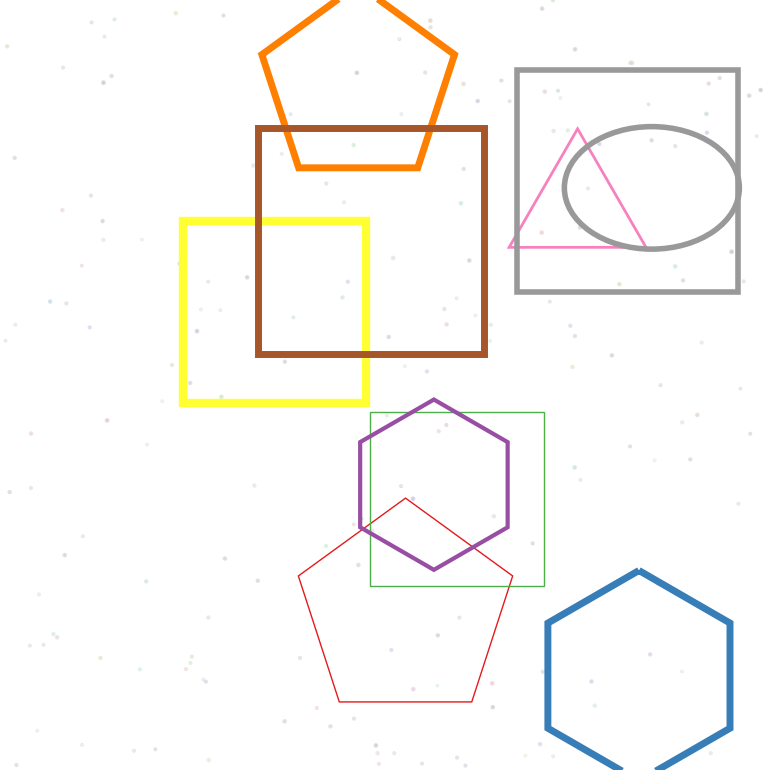[{"shape": "pentagon", "thickness": 0.5, "radius": 0.73, "center": [0.527, 0.207]}, {"shape": "hexagon", "thickness": 2.5, "radius": 0.68, "center": [0.83, 0.123]}, {"shape": "square", "thickness": 0.5, "radius": 0.56, "center": [0.594, 0.352]}, {"shape": "hexagon", "thickness": 1.5, "radius": 0.55, "center": [0.564, 0.371]}, {"shape": "pentagon", "thickness": 2.5, "radius": 0.66, "center": [0.465, 0.888]}, {"shape": "square", "thickness": 3, "radius": 0.59, "center": [0.357, 0.595]}, {"shape": "square", "thickness": 2.5, "radius": 0.73, "center": [0.482, 0.687]}, {"shape": "triangle", "thickness": 1, "radius": 0.51, "center": [0.75, 0.73]}, {"shape": "square", "thickness": 2, "radius": 0.72, "center": [0.815, 0.765]}, {"shape": "oval", "thickness": 2, "radius": 0.57, "center": [0.847, 0.756]}]